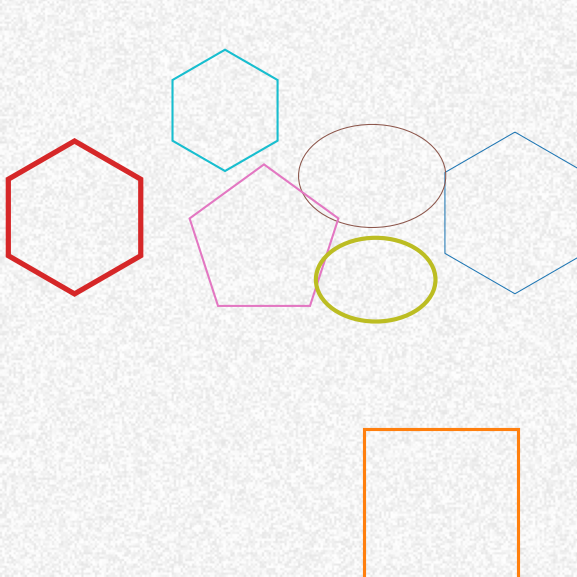[{"shape": "hexagon", "thickness": 0.5, "radius": 0.7, "center": [0.892, 0.63]}, {"shape": "square", "thickness": 1.5, "radius": 0.67, "center": [0.764, 0.123]}, {"shape": "hexagon", "thickness": 2.5, "radius": 0.66, "center": [0.129, 0.623]}, {"shape": "oval", "thickness": 0.5, "radius": 0.64, "center": [0.644, 0.694]}, {"shape": "pentagon", "thickness": 1, "radius": 0.68, "center": [0.457, 0.579]}, {"shape": "oval", "thickness": 2, "radius": 0.52, "center": [0.651, 0.515]}, {"shape": "hexagon", "thickness": 1, "radius": 0.53, "center": [0.39, 0.808]}]